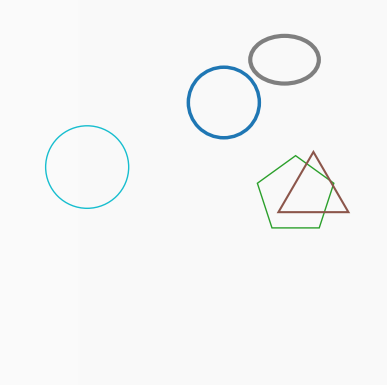[{"shape": "circle", "thickness": 2.5, "radius": 0.46, "center": [0.578, 0.734]}, {"shape": "pentagon", "thickness": 1, "radius": 0.52, "center": [0.763, 0.492]}, {"shape": "triangle", "thickness": 1.5, "radius": 0.52, "center": [0.809, 0.501]}, {"shape": "oval", "thickness": 3, "radius": 0.44, "center": [0.734, 0.845]}, {"shape": "circle", "thickness": 1, "radius": 0.54, "center": [0.225, 0.566]}]